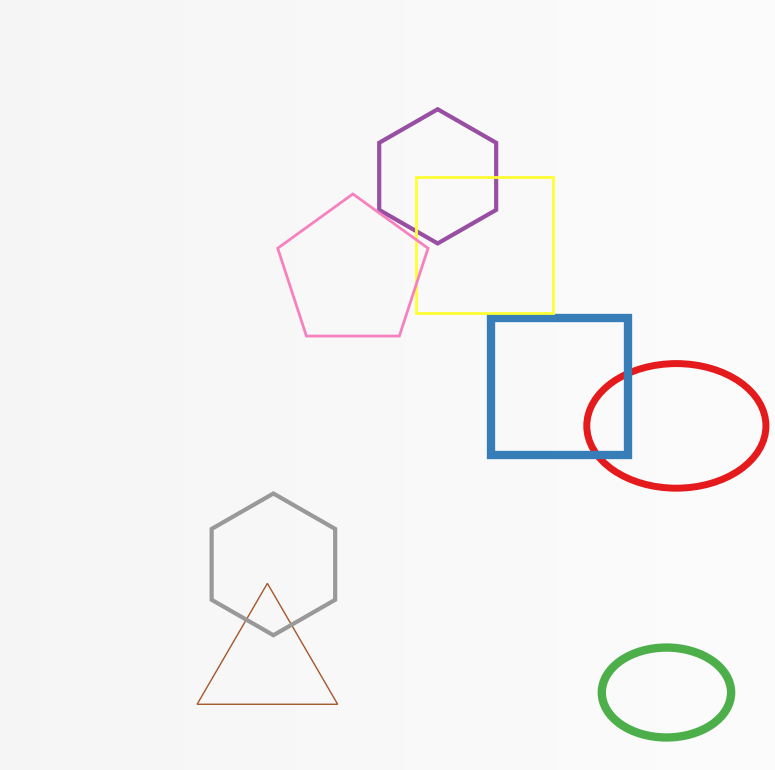[{"shape": "oval", "thickness": 2.5, "radius": 0.58, "center": [0.873, 0.447]}, {"shape": "square", "thickness": 3, "radius": 0.44, "center": [0.722, 0.498]}, {"shape": "oval", "thickness": 3, "radius": 0.42, "center": [0.86, 0.101]}, {"shape": "hexagon", "thickness": 1.5, "radius": 0.44, "center": [0.565, 0.771]}, {"shape": "square", "thickness": 1, "radius": 0.44, "center": [0.625, 0.682]}, {"shape": "triangle", "thickness": 0.5, "radius": 0.52, "center": [0.345, 0.138]}, {"shape": "pentagon", "thickness": 1, "radius": 0.51, "center": [0.455, 0.646]}, {"shape": "hexagon", "thickness": 1.5, "radius": 0.46, "center": [0.353, 0.267]}]